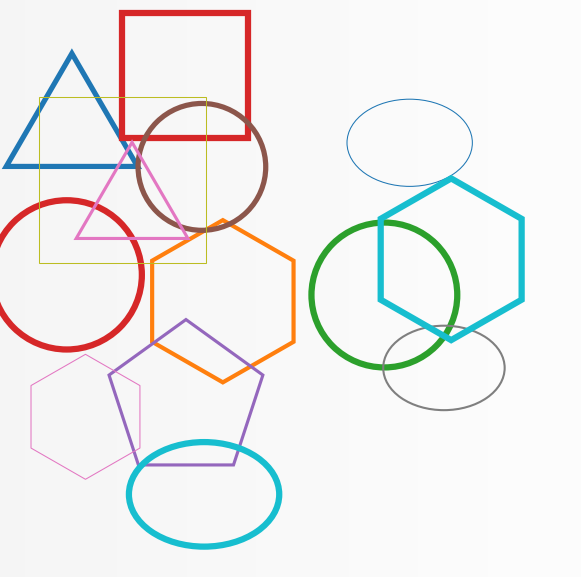[{"shape": "oval", "thickness": 0.5, "radius": 0.54, "center": [0.705, 0.752]}, {"shape": "triangle", "thickness": 2.5, "radius": 0.65, "center": [0.124, 0.776]}, {"shape": "hexagon", "thickness": 2, "radius": 0.7, "center": [0.383, 0.477]}, {"shape": "circle", "thickness": 3, "radius": 0.63, "center": [0.661, 0.488]}, {"shape": "square", "thickness": 3, "radius": 0.54, "center": [0.318, 0.868]}, {"shape": "circle", "thickness": 3, "radius": 0.65, "center": [0.115, 0.523]}, {"shape": "pentagon", "thickness": 1.5, "radius": 0.7, "center": [0.32, 0.307]}, {"shape": "circle", "thickness": 2.5, "radius": 0.55, "center": [0.347, 0.71]}, {"shape": "hexagon", "thickness": 0.5, "radius": 0.54, "center": [0.147, 0.277]}, {"shape": "triangle", "thickness": 1.5, "radius": 0.55, "center": [0.227, 0.642]}, {"shape": "oval", "thickness": 1, "radius": 0.52, "center": [0.764, 0.362]}, {"shape": "square", "thickness": 0.5, "radius": 0.72, "center": [0.21, 0.687]}, {"shape": "hexagon", "thickness": 3, "radius": 0.7, "center": [0.776, 0.55]}, {"shape": "oval", "thickness": 3, "radius": 0.65, "center": [0.351, 0.143]}]